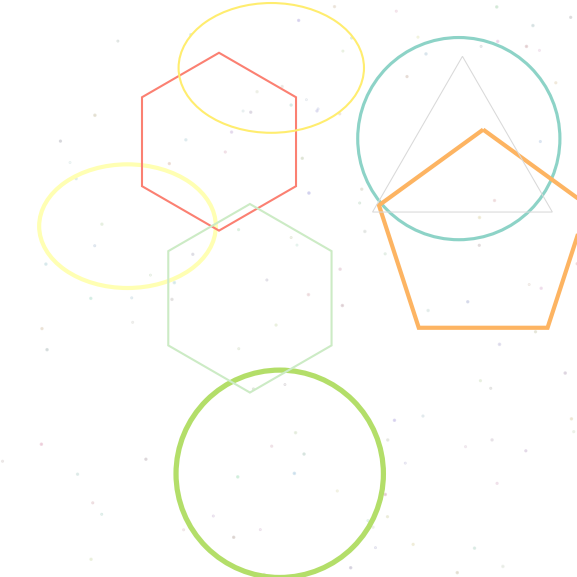[{"shape": "circle", "thickness": 1.5, "radius": 0.88, "center": [0.794, 0.759]}, {"shape": "oval", "thickness": 2, "radius": 0.76, "center": [0.221, 0.607]}, {"shape": "hexagon", "thickness": 1, "radius": 0.77, "center": [0.379, 0.754]}, {"shape": "pentagon", "thickness": 2, "radius": 0.95, "center": [0.837, 0.585]}, {"shape": "circle", "thickness": 2.5, "radius": 0.9, "center": [0.484, 0.179]}, {"shape": "triangle", "thickness": 0.5, "radius": 0.9, "center": [0.801, 0.722]}, {"shape": "hexagon", "thickness": 1, "radius": 0.82, "center": [0.433, 0.483]}, {"shape": "oval", "thickness": 1, "radius": 0.8, "center": [0.47, 0.882]}]